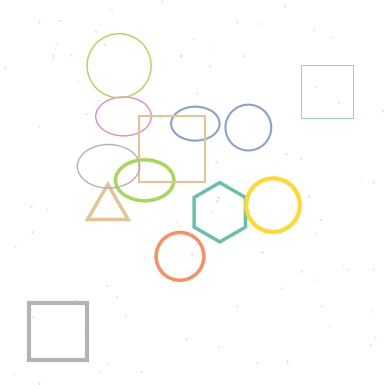[{"shape": "hexagon", "thickness": 2.5, "radius": 0.38, "center": [0.571, 0.449]}, {"shape": "square", "thickness": 0.5, "radius": 0.34, "center": [0.849, 0.762]}, {"shape": "circle", "thickness": 2.5, "radius": 0.31, "center": [0.467, 0.334]}, {"shape": "oval", "thickness": 1.5, "radius": 0.32, "center": [0.507, 0.679]}, {"shape": "circle", "thickness": 1.5, "radius": 0.3, "center": [0.645, 0.669]}, {"shape": "oval", "thickness": 1, "radius": 0.36, "center": [0.321, 0.698]}, {"shape": "circle", "thickness": 1, "radius": 0.42, "center": [0.309, 0.829]}, {"shape": "oval", "thickness": 2.5, "radius": 0.38, "center": [0.376, 0.532]}, {"shape": "circle", "thickness": 3, "radius": 0.35, "center": [0.709, 0.467]}, {"shape": "square", "thickness": 1.5, "radius": 0.43, "center": [0.447, 0.614]}, {"shape": "triangle", "thickness": 2.5, "radius": 0.3, "center": [0.28, 0.46]}, {"shape": "square", "thickness": 3, "radius": 0.37, "center": [0.151, 0.14]}, {"shape": "oval", "thickness": 1, "radius": 0.4, "center": [0.282, 0.568]}]